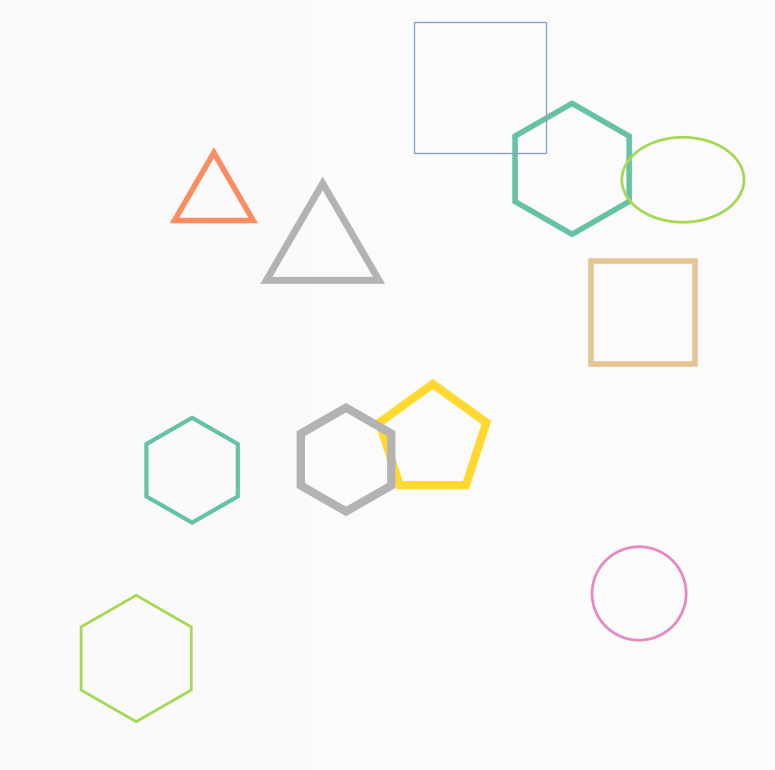[{"shape": "hexagon", "thickness": 2, "radius": 0.42, "center": [0.738, 0.781]}, {"shape": "hexagon", "thickness": 1.5, "radius": 0.34, "center": [0.248, 0.389]}, {"shape": "triangle", "thickness": 2, "radius": 0.29, "center": [0.276, 0.743]}, {"shape": "square", "thickness": 0.5, "radius": 0.43, "center": [0.619, 0.886]}, {"shape": "circle", "thickness": 1, "radius": 0.3, "center": [0.825, 0.229]}, {"shape": "hexagon", "thickness": 1, "radius": 0.41, "center": [0.176, 0.145]}, {"shape": "oval", "thickness": 1, "radius": 0.39, "center": [0.881, 0.767]}, {"shape": "pentagon", "thickness": 3, "radius": 0.36, "center": [0.558, 0.429]}, {"shape": "square", "thickness": 2, "radius": 0.33, "center": [0.83, 0.594]}, {"shape": "triangle", "thickness": 2.5, "radius": 0.42, "center": [0.416, 0.678]}, {"shape": "hexagon", "thickness": 3, "radius": 0.34, "center": [0.447, 0.403]}]